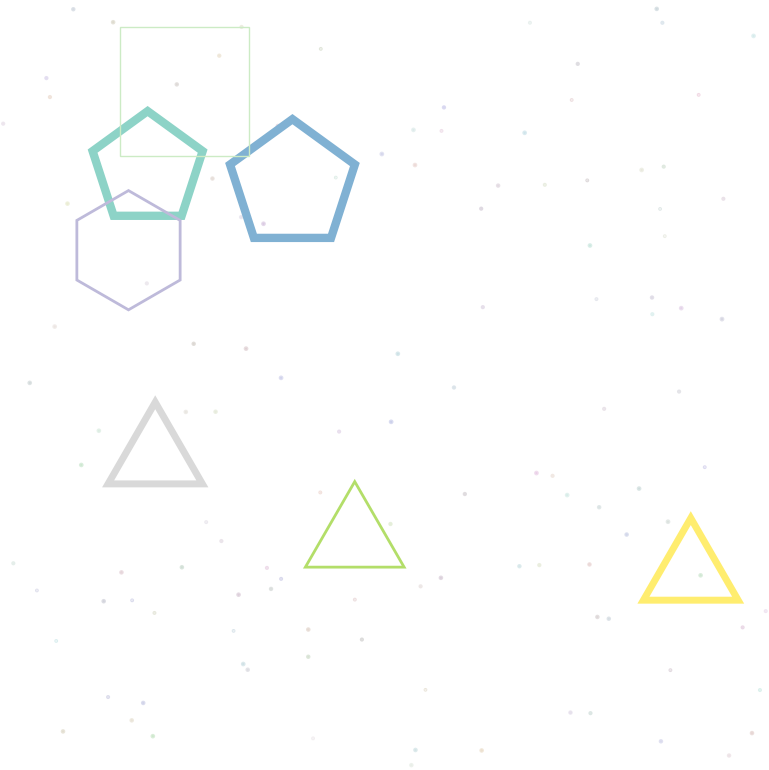[{"shape": "pentagon", "thickness": 3, "radius": 0.38, "center": [0.192, 0.781]}, {"shape": "hexagon", "thickness": 1, "radius": 0.39, "center": [0.167, 0.675]}, {"shape": "pentagon", "thickness": 3, "radius": 0.43, "center": [0.38, 0.76]}, {"shape": "triangle", "thickness": 1, "radius": 0.37, "center": [0.461, 0.3]}, {"shape": "triangle", "thickness": 2.5, "radius": 0.35, "center": [0.202, 0.407]}, {"shape": "square", "thickness": 0.5, "radius": 0.42, "center": [0.24, 0.881]}, {"shape": "triangle", "thickness": 2.5, "radius": 0.36, "center": [0.897, 0.256]}]